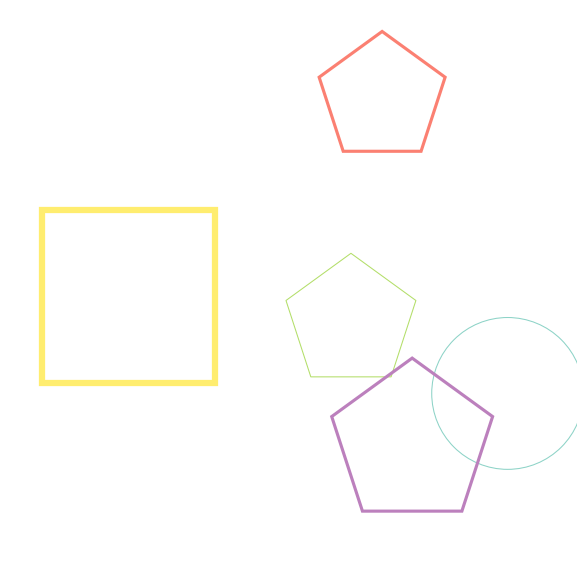[{"shape": "circle", "thickness": 0.5, "radius": 0.66, "center": [0.879, 0.318]}, {"shape": "pentagon", "thickness": 1.5, "radius": 0.57, "center": [0.662, 0.83]}, {"shape": "pentagon", "thickness": 0.5, "radius": 0.59, "center": [0.608, 0.442]}, {"shape": "pentagon", "thickness": 1.5, "radius": 0.73, "center": [0.714, 0.233]}, {"shape": "square", "thickness": 3, "radius": 0.75, "center": [0.223, 0.486]}]